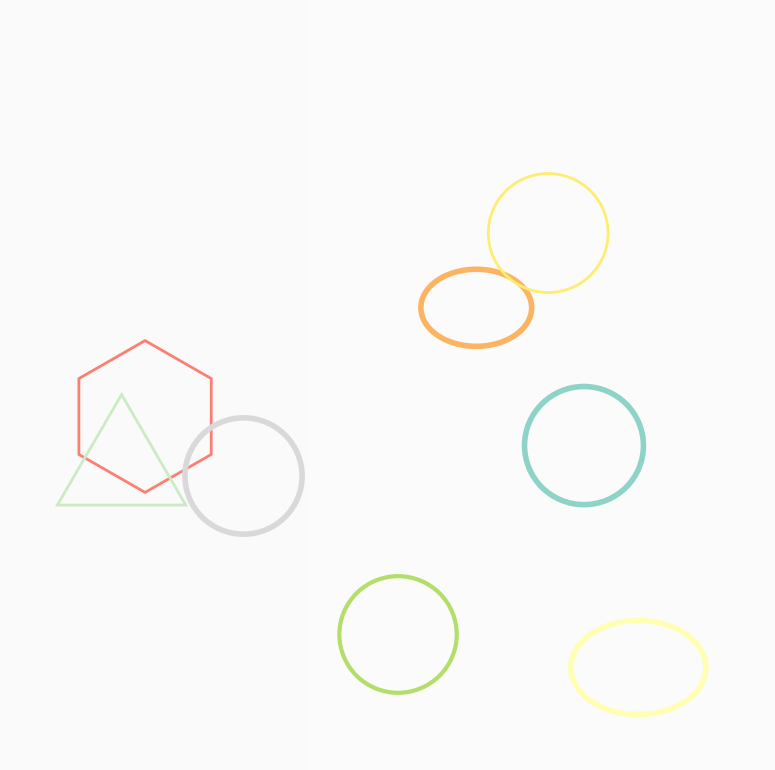[{"shape": "circle", "thickness": 2, "radius": 0.38, "center": [0.754, 0.421]}, {"shape": "oval", "thickness": 2, "radius": 0.44, "center": [0.824, 0.133]}, {"shape": "hexagon", "thickness": 1, "radius": 0.49, "center": [0.187, 0.459]}, {"shape": "oval", "thickness": 2, "radius": 0.36, "center": [0.615, 0.6]}, {"shape": "circle", "thickness": 1.5, "radius": 0.38, "center": [0.514, 0.176]}, {"shape": "circle", "thickness": 2, "radius": 0.38, "center": [0.314, 0.382]}, {"shape": "triangle", "thickness": 1, "radius": 0.48, "center": [0.157, 0.392]}, {"shape": "circle", "thickness": 1, "radius": 0.39, "center": [0.707, 0.697]}]